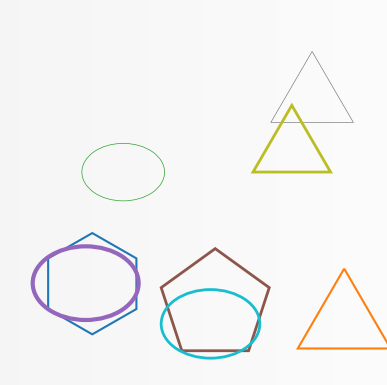[{"shape": "hexagon", "thickness": 1.5, "radius": 0.66, "center": [0.238, 0.263]}, {"shape": "triangle", "thickness": 1.5, "radius": 0.69, "center": [0.888, 0.164]}, {"shape": "oval", "thickness": 0.5, "radius": 0.53, "center": [0.318, 0.553]}, {"shape": "oval", "thickness": 3, "radius": 0.68, "center": [0.221, 0.265]}, {"shape": "pentagon", "thickness": 2, "radius": 0.73, "center": [0.555, 0.208]}, {"shape": "triangle", "thickness": 0.5, "radius": 0.62, "center": [0.805, 0.743]}, {"shape": "triangle", "thickness": 2, "radius": 0.58, "center": [0.753, 0.611]}, {"shape": "oval", "thickness": 2, "radius": 0.64, "center": [0.543, 0.159]}]